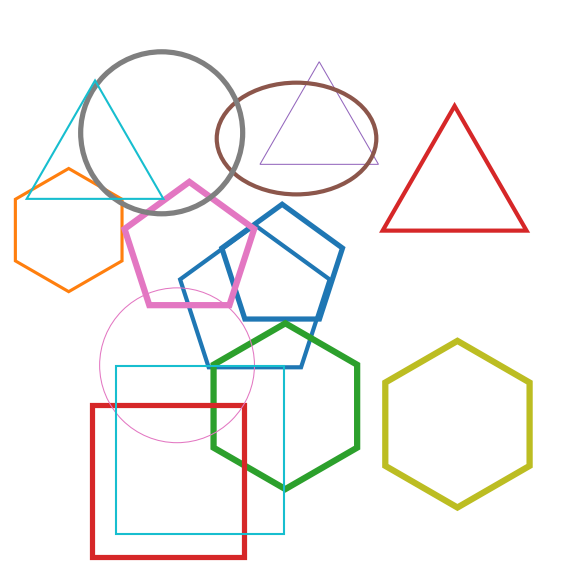[{"shape": "pentagon", "thickness": 2, "radius": 0.68, "center": [0.441, 0.473]}, {"shape": "pentagon", "thickness": 2.5, "radius": 0.55, "center": [0.489, 0.536]}, {"shape": "hexagon", "thickness": 1.5, "radius": 0.53, "center": [0.119, 0.601]}, {"shape": "hexagon", "thickness": 3, "radius": 0.72, "center": [0.494, 0.296]}, {"shape": "square", "thickness": 2.5, "radius": 0.66, "center": [0.291, 0.166]}, {"shape": "triangle", "thickness": 2, "radius": 0.72, "center": [0.787, 0.672]}, {"shape": "triangle", "thickness": 0.5, "radius": 0.59, "center": [0.553, 0.774]}, {"shape": "oval", "thickness": 2, "radius": 0.69, "center": [0.513, 0.759]}, {"shape": "pentagon", "thickness": 3, "radius": 0.59, "center": [0.328, 0.566]}, {"shape": "circle", "thickness": 0.5, "radius": 0.67, "center": [0.307, 0.367]}, {"shape": "circle", "thickness": 2.5, "radius": 0.7, "center": [0.28, 0.769]}, {"shape": "hexagon", "thickness": 3, "radius": 0.72, "center": [0.792, 0.265]}, {"shape": "triangle", "thickness": 1, "radius": 0.68, "center": [0.165, 0.723]}, {"shape": "square", "thickness": 1, "radius": 0.73, "center": [0.347, 0.22]}]